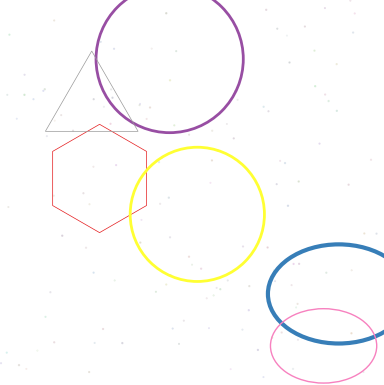[{"shape": "hexagon", "thickness": 0.5, "radius": 0.7, "center": [0.259, 0.536]}, {"shape": "oval", "thickness": 3, "radius": 0.92, "center": [0.88, 0.237]}, {"shape": "circle", "thickness": 2, "radius": 0.96, "center": [0.441, 0.847]}, {"shape": "circle", "thickness": 2, "radius": 0.87, "center": [0.512, 0.443]}, {"shape": "oval", "thickness": 1, "radius": 0.69, "center": [0.841, 0.102]}, {"shape": "triangle", "thickness": 0.5, "radius": 0.7, "center": [0.238, 0.728]}]